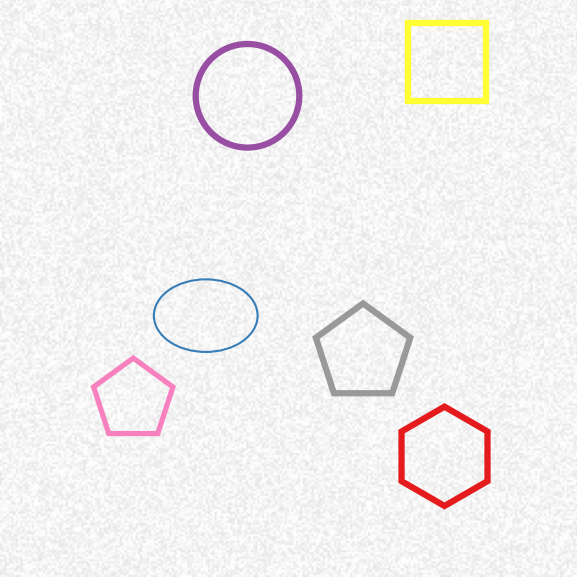[{"shape": "hexagon", "thickness": 3, "radius": 0.43, "center": [0.77, 0.209]}, {"shape": "oval", "thickness": 1, "radius": 0.45, "center": [0.356, 0.453]}, {"shape": "circle", "thickness": 3, "radius": 0.45, "center": [0.429, 0.833]}, {"shape": "square", "thickness": 3, "radius": 0.34, "center": [0.774, 0.892]}, {"shape": "pentagon", "thickness": 2.5, "radius": 0.36, "center": [0.231, 0.307]}, {"shape": "pentagon", "thickness": 3, "radius": 0.43, "center": [0.629, 0.388]}]